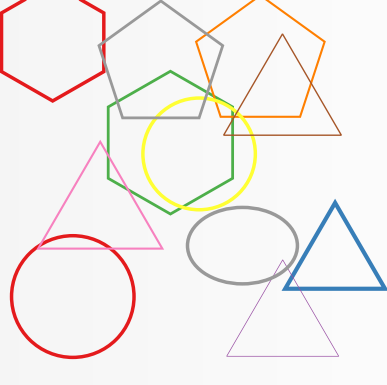[{"shape": "circle", "thickness": 2.5, "radius": 0.79, "center": [0.188, 0.23]}, {"shape": "hexagon", "thickness": 2.5, "radius": 0.76, "center": [0.136, 0.89]}, {"shape": "triangle", "thickness": 3, "radius": 0.74, "center": [0.865, 0.324]}, {"shape": "hexagon", "thickness": 2, "radius": 0.93, "center": [0.44, 0.63]}, {"shape": "triangle", "thickness": 0.5, "radius": 0.84, "center": [0.73, 0.158]}, {"shape": "pentagon", "thickness": 1.5, "radius": 0.87, "center": [0.672, 0.838]}, {"shape": "circle", "thickness": 2.5, "radius": 0.73, "center": [0.514, 0.6]}, {"shape": "triangle", "thickness": 1, "radius": 0.88, "center": [0.729, 0.737]}, {"shape": "triangle", "thickness": 1.5, "radius": 0.93, "center": [0.259, 0.447]}, {"shape": "pentagon", "thickness": 2, "radius": 0.84, "center": [0.415, 0.83]}, {"shape": "oval", "thickness": 2.5, "radius": 0.71, "center": [0.626, 0.362]}]